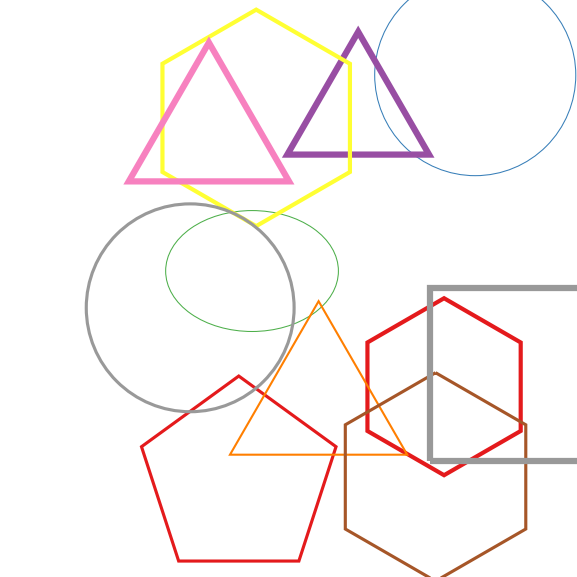[{"shape": "pentagon", "thickness": 1.5, "radius": 0.89, "center": [0.413, 0.171]}, {"shape": "hexagon", "thickness": 2, "radius": 0.77, "center": [0.769, 0.329]}, {"shape": "circle", "thickness": 0.5, "radius": 0.87, "center": [0.823, 0.869]}, {"shape": "oval", "thickness": 0.5, "radius": 0.75, "center": [0.436, 0.53]}, {"shape": "triangle", "thickness": 3, "radius": 0.71, "center": [0.62, 0.802]}, {"shape": "triangle", "thickness": 1, "radius": 0.89, "center": [0.552, 0.3]}, {"shape": "hexagon", "thickness": 2, "radius": 0.94, "center": [0.444, 0.795]}, {"shape": "hexagon", "thickness": 1.5, "radius": 0.9, "center": [0.754, 0.173]}, {"shape": "triangle", "thickness": 3, "radius": 0.8, "center": [0.362, 0.765]}, {"shape": "square", "thickness": 3, "radius": 0.75, "center": [0.894, 0.351]}, {"shape": "circle", "thickness": 1.5, "radius": 0.9, "center": [0.329, 0.466]}]